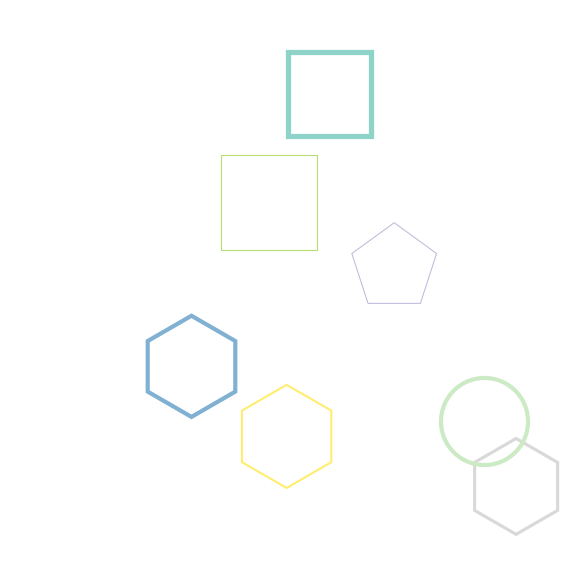[{"shape": "square", "thickness": 2.5, "radius": 0.36, "center": [0.57, 0.837]}, {"shape": "pentagon", "thickness": 0.5, "radius": 0.39, "center": [0.683, 0.536]}, {"shape": "hexagon", "thickness": 2, "radius": 0.44, "center": [0.332, 0.365]}, {"shape": "square", "thickness": 0.5, "radius": 0.41, "center": [0.466, 0.648]}, {"shape": "hexagon", "thickness": 1.5, "radius": 0.42, "center": [0.894, 0.157]}, {"shape": "circle", "thickness": 2, "radius": 0.38, "center": [0.839, 0.269]}, {"shape": "hexagon", "thickness": 1, "radius": 0.45, "center": [0.496, 0.243]}]